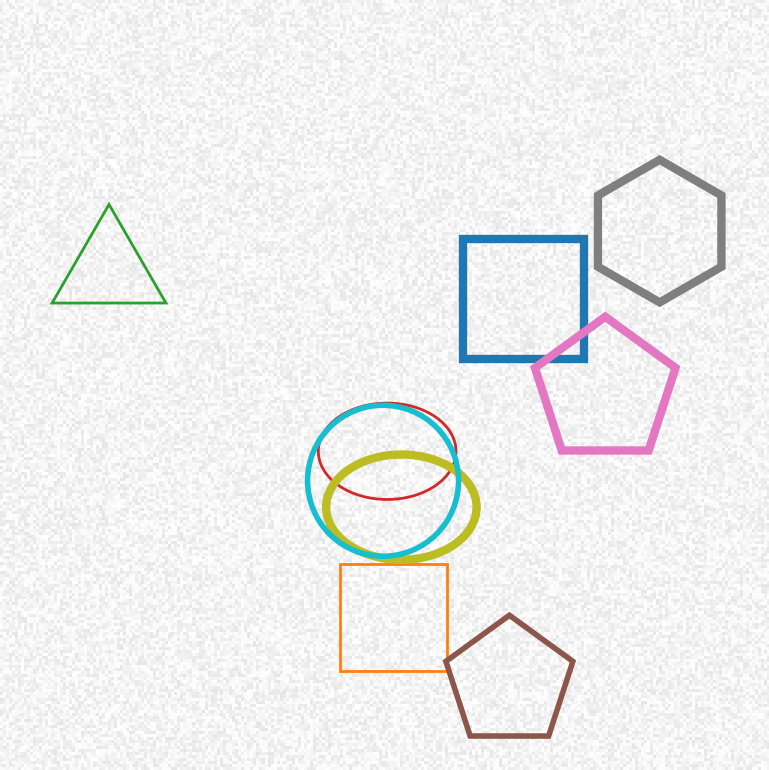[{"shape": "square", "thickness": 3, "radius": 0.39, "center": [0.68, 0.612]}, {"shape": "square", "thickness": 1, "radius": 0.35, "center": [0.511, 0.198]}, {"shape": "triangle", "thickness": 1, "radius": 0.43, "center": [0.142, 0.649]}, {"shape": "oval", "thickness": 1, "radius": 0.45, "center": [0.503, 0.414]}, {"shape": "pentagon", "thickness": 2, "radius": 0.43, "center": [0.662, 0.114]}, {"shape": "pentagon", "thickness": 3, "radius": 0.48, "center": [0.786, 0.493]}, {"shape": "hexagon", "thickness": 3, "radius": 0.46, "center": [0.857, 0.7]}, {"shape": "oval", "thickness": 3, "radius": 0.49, "center": [0.521, 0.341]}, {"shape": "circle", "thickness": 2, "radius": 0.49, "center": [0.497, 0.376]}]